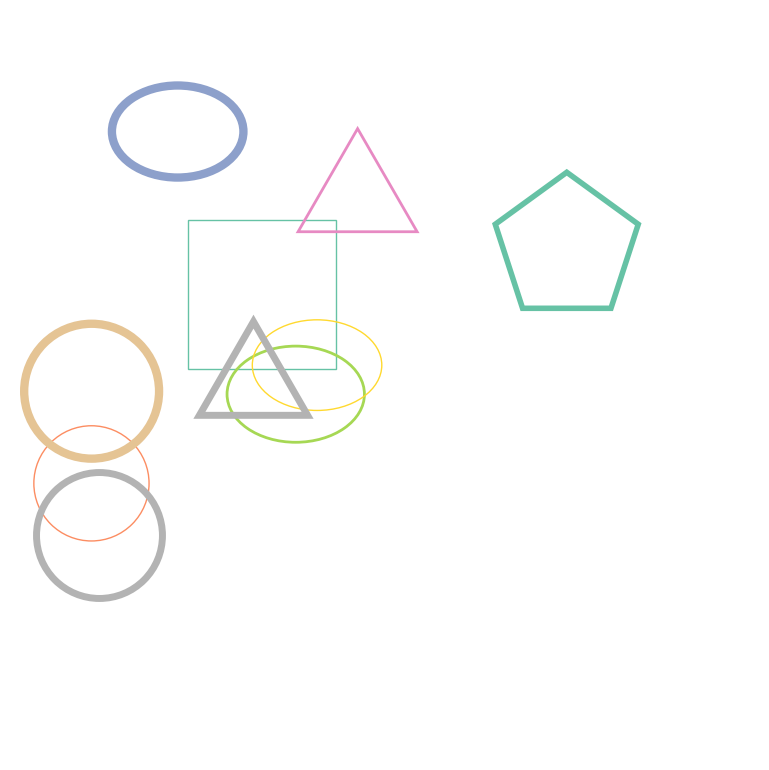[{"shape": "square", "thickness": 0.5, "radius": 0.48, "center": [0.341, 0.618]}, {"shape": "pentagon", "thickness": 2, "radius": 0.49, "center": [0.736, 0.679]}, {"shape": "circle", "thickness": 0.5, "radius": 0.37, "center": [0.119, 0.372]}, {"shape": "oval", "thickness": 3, "radius": 0.43, "center": [0.231, 0.829]}, {"shape": "triangle", "thickness": 1, "radius": 0.45, "center": [0.464, 0.744]}, {"shape": "oval", "thickness": 1, "radius": 0.45, "center": [0.384, 0.488]}, {"shape": "oval", "thickness": 0.5, "radius": 0.42, "center": [0.412, 0.526]}, {"shape": "circle", "thickness": 3, "radius": 0.44, "center": [0.119, 0.492]}, {"shape": "circle", "thickness": 2.5, "radius": 0.41, "center": [0.129, 0.305]}, {"shape": "triangle", "thickness": 2.5, "radius": 0.41, "center": [0.329, 0.501]}]